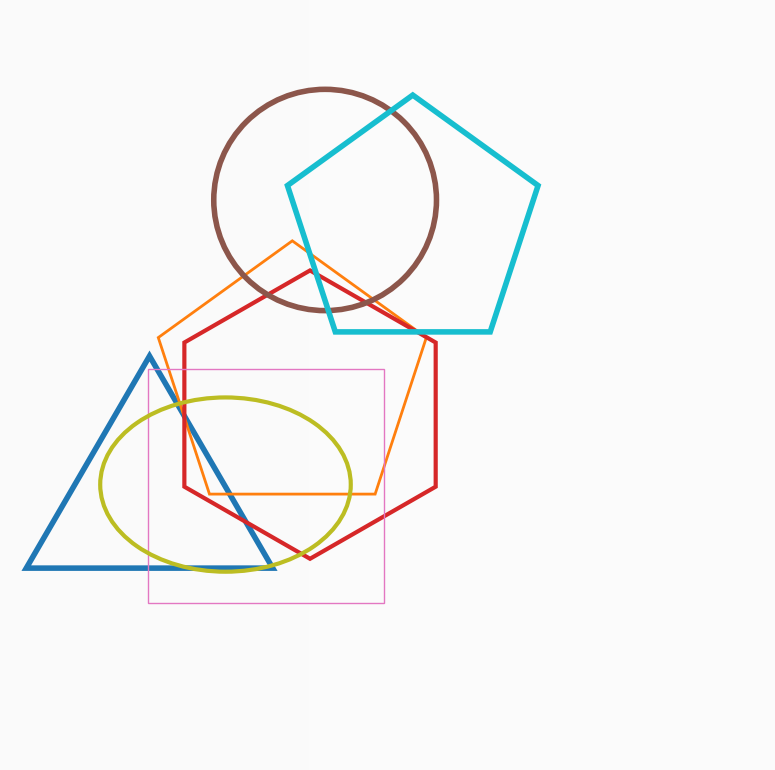[{"shape": "triangle", "thickness": 2, "radius": 0.92, "center": [0.193, 0.354]}, {"shape": "pentagon", "thickness": 1, "radius": 0.91, "center": [0.377, 0.505]}, {"shape": "hexagon", "thickness": 1.5, "radius": 0.94, "center": [0.4, 0.462]}, {"shape": "circle", "thickness": 2, "radius": 0.72, "center": [0.42, 0.74]}, {"shape": "square", "thickness": 0.5, "radius": 0.76, "center": [0.343, 0.369]}, {"shape": "oval", "thickness": 1.5, "radius": 0.81, "center": [0.291, 0.371]}, {"shape": "pentagon", "thickness": 2, "radius": 0.85, "center": [0.533, 0.707]}]